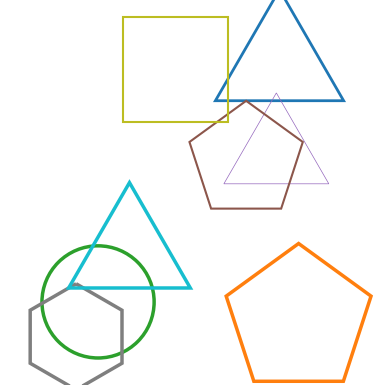[{"shape": "triangle", "thickness": 2, "radius": 0.96, "center": [0.726, 0.835]}, {"shape": "pentagon", "thickness": 2.5, "radius": 0.99, "center": [0.776, 0.17]}, {"shape": "circle", "thickness": 2.5, "radius": 0.73, "center": [0.255, 0.216]}, {"shape": "triangle", "thickness": 0.5, "radius": 0.79, "center": [0.718, 0.601]}, {"shape": "pentagon", "thickness": 1.5, "radius": 0.77, "center": [0.639, 0.583]}, {"shape": "hexagon", "thickness": 2.5, "radius": 0.69, "center": [0.198, 0.125]}, {"shape": "square", "thickness": 1.5, "radius": 0.68, "center": [0.455, 0.82]}, {"shape": "triangle", "thickness": 2.5, "radius": 0.91, "center": [0.336, 0.343]}]